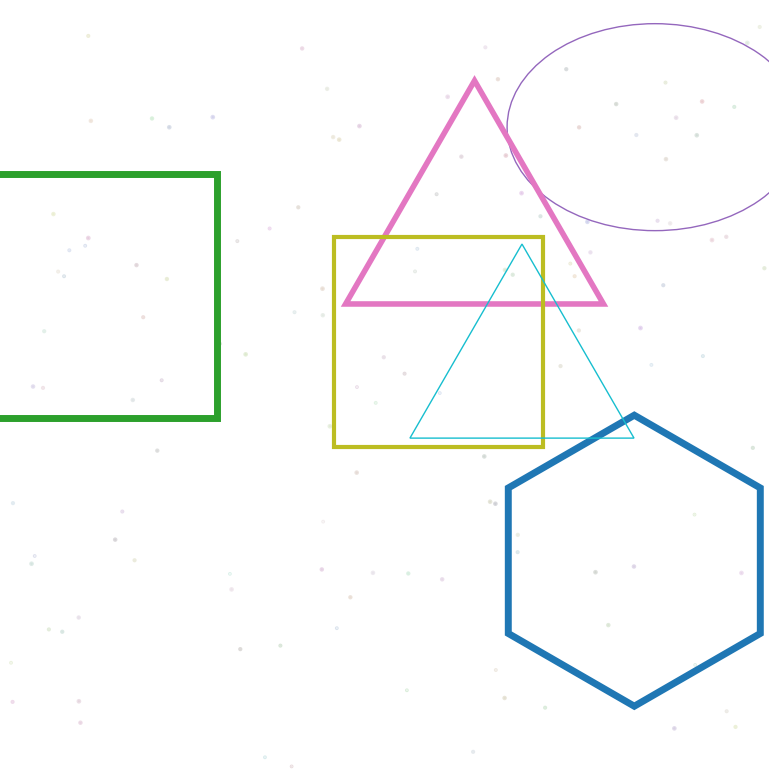[{"shape": "hexagon", "thickness": 2.5, "radius": 0.94, "center": [0.824, 0.272]}, {"shape": "square", "thickness": 2.5, "radius": 0.79, "center": [0.124, 0.615]}, {"shape": "oval", "thickness": 0.5, "radius": 0.96, "center": [0.851, 0.835]}, {"shape": "triangle", "thickness": 2, "radius": 0.97, "center": [0.616, 0.702]}, {"shape": "square", "thickness": 1.5, "radius": 0.68, "center": [0.569, 0.556]}, {"shape": "triangle", "thickness": 0.5, "radius": 0.84, "center": [0.678, 0.515]}]